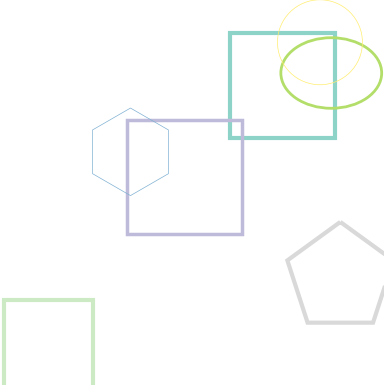[{"shape": "square", "thickness": 3, "radius": 0.68, "center": [0.734, 0.779]}, {"shape": "square", "thickness": 2.5, "radius": 0.74, "center": [0.479, 0.54]}, {"shape": "hexagon", "thickness": 0.5, "radius": 0.57, "center": [0.339, 0.606]}, {"shape": "oval", "thickness": 2, "radius": 0.65, "center": [0.86, 0.81]}, {"shape": "pentagon", "thickness": 3, "radius": 0.72, "center": [0.884, 0.279]}, {"shape": "square", "thickness": 3, "radius": 0.58, "center": [0.127, 0.106]}, {"shape": "circle", "thickness": 0.5, "radius": 0.55, "center": [0.831, 0.89]}]